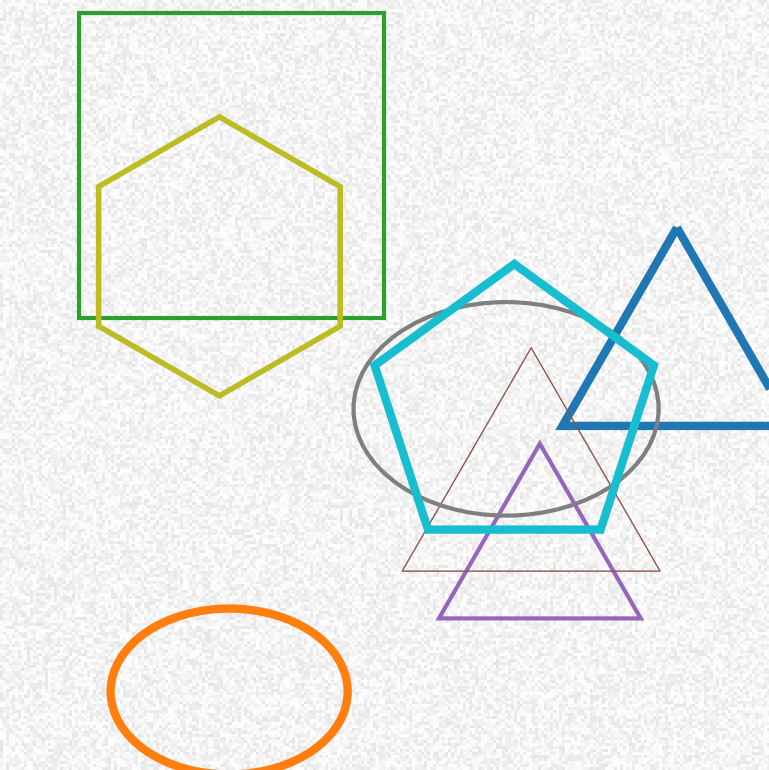[{"shape": "triangle", "thickness": 3, "radius": 0.86, "center": [0.879, 0.533]}, {"shape": "oval", "thickness": 3, "radius": 0.77, "center": [0.298, 0.102]}, {"shape": "square", "thickness": 1.5, "radius": 0.99, "center": [0.301, 0.785]}, {"shape": "triangle", "thickness": 1.5, "radius": 0.76, "center": [0.701, 0.273]}, {"shape": "triangle", "thickness": 0.5, "radius": 0.97, "center": [0.69, 0.355]}, {"shape": "oval", "thickness": 1.5, "radius": 0.99, "center": [0.657, 0.469]}, {"shape": "hexagon", "thickness": 2, "radius": 0.91, "center": [0.285, 0.667]}, {"shape": "pentagon", "thickness": 3, "radius": 0.95, "center": [0.668, 0.466]}]